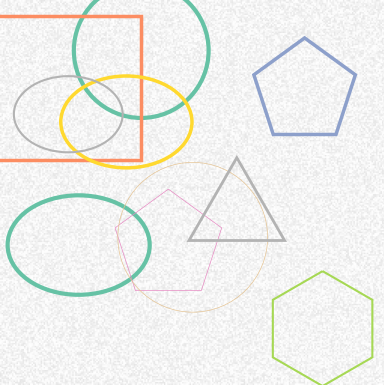[{"shape": "circle", "thickness": 3, "radius": 0.88, "center": [0.367, 0.869]}, {"shape": "oval", "thickness": 3, "radius": 0.92, "center": [0.204, 0.363]}, {"shape": "square", "thickness": 2.5, "radius": 0.94, "center": [0.178, 0.771]}, {"shape": "pentagon", "thickness": 2.5, "radius": 0.69, "center": [0.791, 0.763]}, {"shape": "pentagon", "thickness": 0.5, "radius": 0.73, "center": [0.437, 0.363]}, {"shape": "hexagon", "thickness": 1.5, "radius": 0.75, "center": [0.838, 0.147]}, {"shape": "oval", "thickness": 2.5, "radius": 0.85, "center": [0.328, 0.683]}, {"shape": "circle", "thickness": 0.5, "radius": 0.97, "center": [0.501, 0.384]}, {"shape": "triangle", "thickness": 2, "radius": 0.72, "center": [0.615, 0.447]}, {"shape": "oval", "thickness": 1.5, "radius": 0.71, "center": [0.177, 0.703]}]